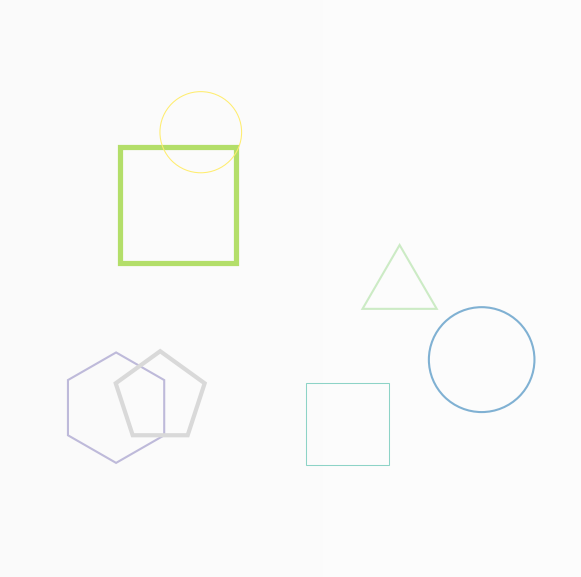[{"shape": "square", "thickness": 0.5, "radius": 0.36, "center": [0.598, 0.265]}, {"shape": "hexagon", "thickness": 1, "radius": 0.48, "center": [0.2, 0.293]}, {"shape": "circle", "thickness": 1, "radius": 0.45, "center": [0.829, 0.376]}, {"shape": "square", "thickness": 2.5, "radius": 0.5, "center": [0.306, 0.644]}, {"shape": "pentagon", "thickness": 2, "radius": 0.4, "center": [0.276, 0.311]}, {"shape": "triangle", "thickness": 1, "radius": 0.37, "center": [0.688, 0.501]}, {"shape": "circle", "thickness": 0.5, "radius": 0.35, "center": [0.345, 0.77]}]